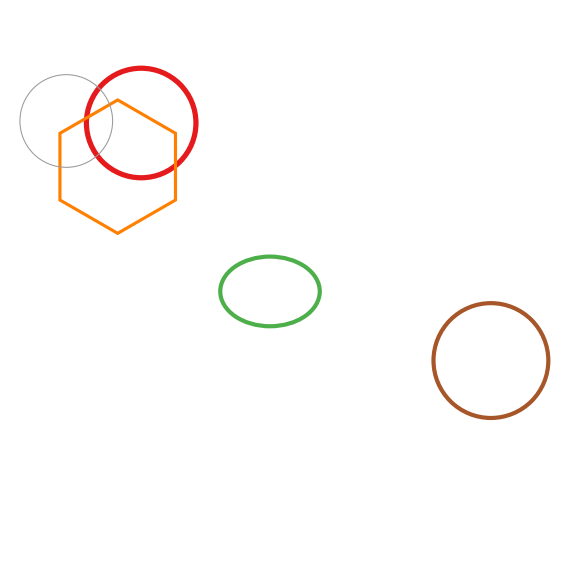[{"shape": "circle", "thickness": 2.5, "radius": 0.47, "center": [0.244, 0.786]}, {"shape": "oval", "thickness": 2, "radius": 0.43, "center": [0.468, 0.495]}, {"shape": "hexagon", "thickness": 1.5, "radius": 0.58, "center": [0.204, 0.711]}, {"shape": "circle", "thickness": 2, "radius": 0.5, "center": [0.85, 0.375]}, {"shape": "circle", "thickness": 0.5, "radius": 0.4, "center": [0.115, 0.79]}]